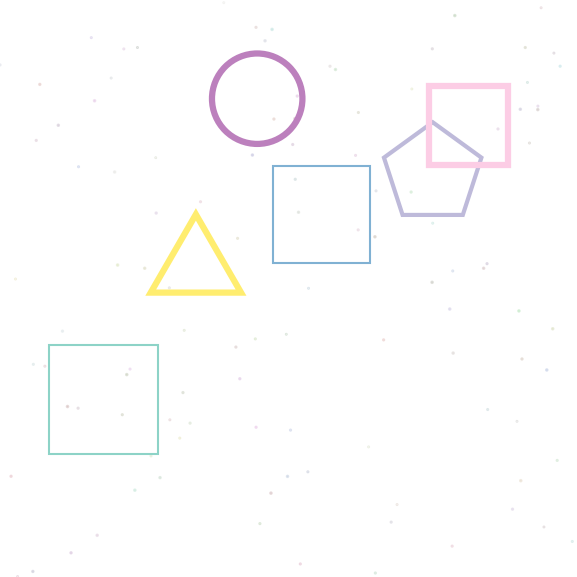[{"shape": "square", "thickness": 1, "radius": 0.47, "center": [0.179, 0.308]}, {"shape": "pentagon", "thickness": 2, "radius": 0.44, "center": [0.749, 0.699]}, {"shape": "square", "thickness": 1, "radius": 0.42, "center": [0.556, 0.627]}, {"shape": "square", "thickness": 3, "radius": 0.34, "center": [0.811, 0.782]}, {"shape": "circle", "thickness": 3, "radius": 0.39, "center": [0.445, 0.828]}, {"shape": "triangle", "thickness": 3, "radius": 0.45, "center": [0.339, 0.538]}]